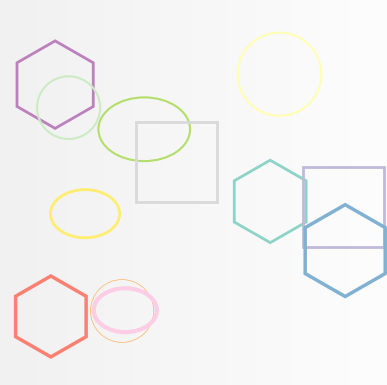[{"shape": "hexagon", "thickness": 2, "radius": 0.54, "center": [0.697, 0.477]}, {"shape": "circle", "thickness": 1.5, "radius": 0.54, "center": [0.721, 0.807]}, {"shape": "square", "thickness": 2, "radius": 0.52, "center": [0.886, 0.463]}, {"shape": "hexagon", "thickness": 2.5, "radius": 0.53, "center": [0.131, 0.178]}, {"shape": "hexagon", "thickness": 2.5, "radius": 0.6, "center": [0.891, 0.349]}, {"shape": "circle", "thickness": 0.5, "radius": 0.41, "center": [0.315, 0.192]}, {"shape": "oval", "thickness": 1.5, "radius": 0.59, "center": [0.372, 0.664]}, {"shape": "oval", "thickness": 3, "radius": 0.41, "center": [0.323, 0.194]}, {"shape": "square", "thickness": 2, "radius": 0.52, "center": [0.456, 0.578]}, {"shape": "hexagon", "thickness": 2, "radius": 0.57, "center": [0.142, 0.78]}, {"shape": "circle", "thickness": 1.5, "radius": 0.41, "center": [0.177, 0.72]}, {"shape": "oval", "thickness": 2, "radius": 0.45, "center": [0.22, 0.445]}]